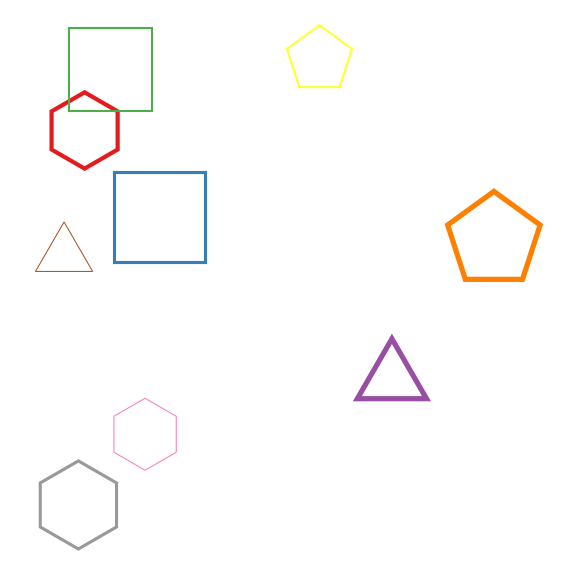[{"shape": "hexagon", "thickness": 2, "radius": 0.33, "center": [0.147, 0.773]}, {"shape": "square", "thickness": 1.5, "radius": 0.39, "center": [0.276, 0.623]}, {"shape": "square", "thickness": 1, "radius": 0.36, "center": [0.191, 0.879]}, {"shape": "triangle", "thickness": 2.5, "radius": 0.35, "center": [0.679, 0.343]}, {"shape": "pentagon", "thickness": 2.5, "radius": 0.42, "center": [0.855, 0.584]}, {"shape": "pentagon", "thickness": 1, "radius": 0.3, "center": [0.553, 0.896]}, {"shape": "triangle", "thickness": 0.5, "radius": 0.29, "center": [0.111, 0.558]}, {"shape": "hexagon", "thickness": 0.5, "radius": 0.31, "center": [0.251, 0.247]}, {"shape": "hexagon", "thickness": 1.5, "radius": 0.38, "center": [0.136, 0.125]}]